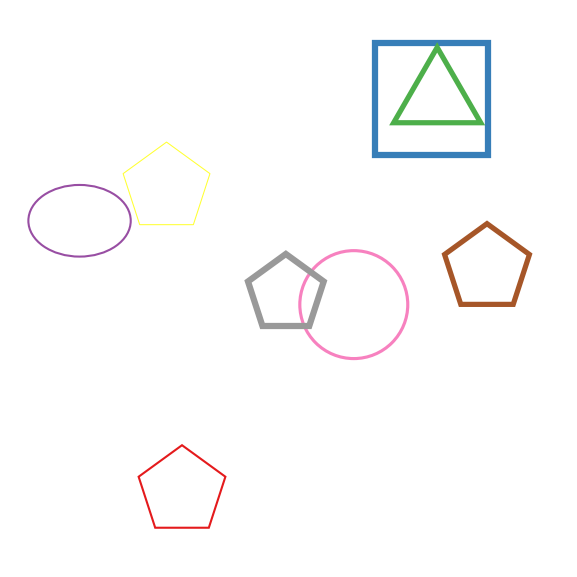[{"shape": "pentagon", "thickness": 1, "radius": 0.39, "center": [0.315, 0.149]}, {"shape": "square", "thickness": 3, "radius": 0.49, "center": [0.747, 0.827]}, {"shape": "triangle", "thickness": 2.5, "radius": 0.43, "center": [0.757, 0.83]}, {"shape": "oval", "thickness": 1, "radius": 0.44, "center": [0.138, 0.617]}, {"shape": "pentagon", "thickness": 0.5, "radius": 0.4, "center": [0.288, 0.674]}, {"shape": "pentagon", "thickness": 2.5, "radius": 0.39, "center": [0.843, 0.535]}, {"shape": "circle", "thickness": 1.5, "radius": 0.47, "center": [0.613, 0.472]}, {"shape": "pentagon", "thickness": 3, "radius": 0.34, "center": [0.495, 0.49]}]